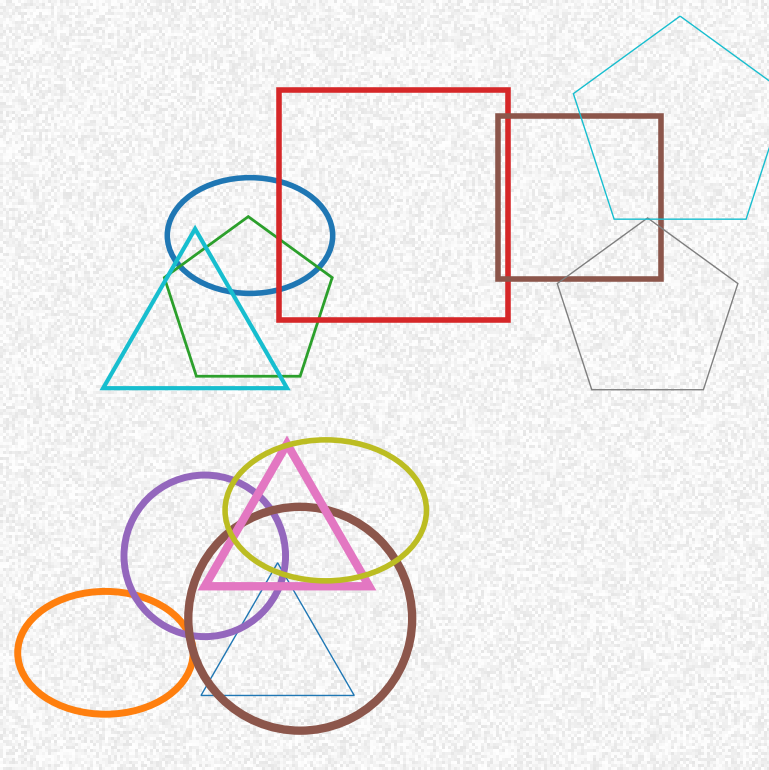[{"shape": "oval", "thickness": 2, "radius": 0.54, "center": [0.325, 0.694]}, {"shape": "triangle", "thickness": 0.5, "radius": 0.57, "center": [0.361, 0.154]}, {"shape": "oval", "thickness": 2.5, "radius": 0.57, "center": [0.137, 0.152]}, {"shape": "pentagon", "thickness": 1, "radius": 0.57, "center": [0.322, 0.604]}, {"shape": "square", "thickness": 2, "radius": 0.75, "center": [0.511, 0.734]}, {"shape": "circle", "thickness": 2.5, "radius": 0.52, "center": [0.266, 0.278]}, {"shape": "square", "thickness": 2, "radius": 0.53, "center": [0.753, 0.744]}, {"shape": "circle", "thickness": 3, "radius": 0.73, "center": [0.39, 0.196]}, {"shape": "triangle", "thickness": 3, "radius": 0.62, "center": [0.373, 0.3]}, {"shape": "pentagon", "thickness": 0.5, "radius": 0.62, "center": [0.841, 0.594]}, {"shape": "oval", "thickness": 2, "radius": 0.65, "center": [0.423, 0.337]}, {"shape": "triangle", "thickness": 1.5, "radius": 0.69, "center": [0.253, 0.565]}, {"shape": "pentagon", "thickness": 0.5, "radius": 0.73, "center": [0.883, 0.833]}]